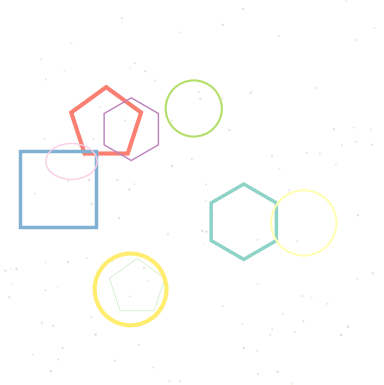[{"shape": "hexagon", "thickness": 2.5, "radius": 0.49, "center": [0.633, 0.424]}, {"shape": "circle", "thickness": 1.5, "radius": 0.42, "center": [0.789, 0.421]}, {"shape": "pentagon", "thickness": 3, "radius": 0.48, "center": [0.276, 0.678]}, {"shape": "square", "thickness": 2.5, "radius": 0.49, "center": [0.149, 0.51]}, {"shape": "circle", "thickness": 1.5, "radius": 0.36, "center": [0.503, 0.718]}, {"shape": "oval", "thickness": 1, "radius": 0.33, "center": [0.186, 0.581]}, {"shape": "hexagon", "thickness": 1, "radius": 0.41, "center": [0.341, 0.664]}, {"shape": "pentagon", "thickness": 0.5, "radius": 0.38, "center": [0.356, 0.254]}, {"shape": "circle", "thickness": 3, "radius": 0.47, "center": [0.339, 0.248]}]